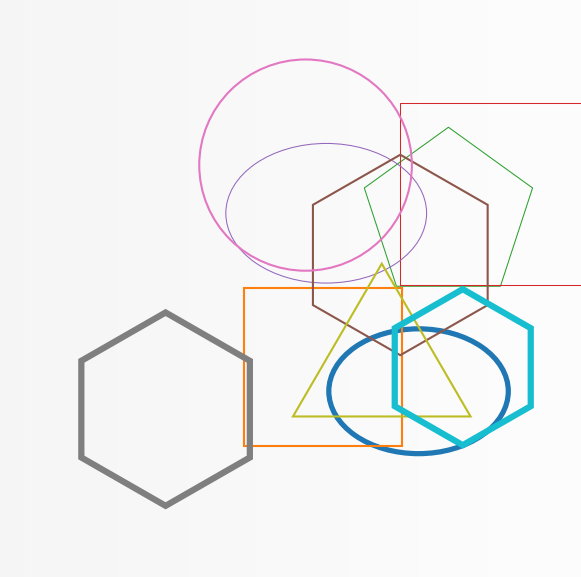[{"shape": "oval", "thickness": 2.5, "radius": 0.77, "center": [0.72, 0.322]}, {"shape": "square", "thickness": 1, "radius": 0.68, "center": [0.556, 0.364]}, {"shape": "pentagon", "thickness": 0.5, "radius": 0.76, "center": [0.771, 0.627]}, {"shape": "square", "thickness": 0.5, "radius": 0.79, "center": [0.845, 0.663]}, {"shape": "oval", "thickness": 0.5, "radius": 0.86, "center": [0.561, 0.63]}, {"shape": "hexagon", "thickness": 1, "radius": 0.87, "center": [0.689, 0.558]}, {"shape": "circle", "thickness": 1, "radius": 0.91, "center": [0.526, 0.713]}, {"shape": "hexagon", "thickness": 3, "radius": 0.84, "center": [0.285, 0.291]}, {"shape": "triangle", "thickness": 1, "radius": 0.88, "center": [0.657, 0.366]}, {"shape": "hexagon", "thickness": 3, "radius": 0.68, "center": [0.796, 0.363]}]